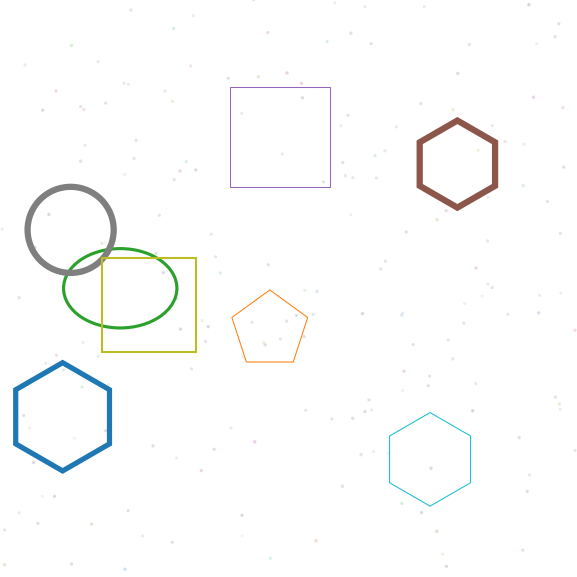[{"shape": "hexagon", "thickness": 2.5, "radius": 0.47, "center": [0.108, 0.277]}, {"shape": "pentagon", "thickness": 0.5, "radius": 0.34, "center": [0.467, 0.428]}, {"shape": "oval", "thickness": 1.5, "radius": 0.49, "center": [0.208, 0.5]}, {"shape": "square", "thickness": 0.5, "radius": 0.43, "center": [0.485, 0.762]}, {"shape": "hexagon", "thickness": 3, "radius": 0.38, "center": [0.792, 0.715]}, {"shape": "circle", "thickness": 3, "radius": 0.37, "center": [0.122, 0.601]}, {"shape": "square", "thickness": 1, "radius": 0.41, "center": [0.258, 0.471]}, {"shape": "hexagon", "thickness": 0.5, "radius": 0.4, "center": [0.745, 0.204]}]